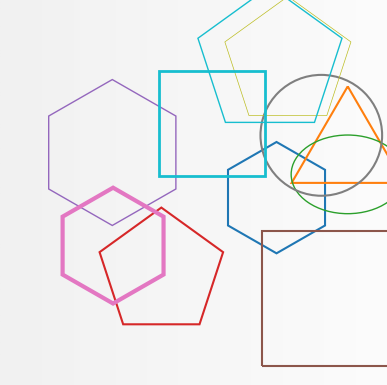[{"shape": "hexagon", "thickness": 1.5, "radius": 0.72, "center": [0.714, 0.487]}, {"shape": "triangle", "thickness": 1.5, "radius": 0.84, "center": [0.897, 0.609]}, {"shape": "oval", "thickness": 1, "radius": 0.73, "center": [0.897, 0.547]}, {"shape": "pentagon", "thickness": 1.5, "radius": 0.84, "center": [0.416, 0.293]}, {"shape": "hexagon", "thickness": 1, "radius": 0.95, "center": [0.29, 0.604]}, {"shape": "square", "thickness": 1.5, "radius": 0.87, "center": [0.852, 0.225]}, {"shape": "hexagon", "thickness": 3, "radius": 0.75, "center": [0.292, 0.362]}, {"shape": "circle", "thickness": 1.5, "radius": 0.78, "center": [0.829, 0.649]}, {"shape": "pentagon", "thickness": 0.5, "radius": 0.86, "center": [0.743, 0.838]}, {"shape": "pentagon", "thickness": 1, "radius": 0.98, "center": [0.697, 0.84]}, {"shape": "square", "thickness": 2, "radius": 0.68, "center": [0.547, 0.678]}]